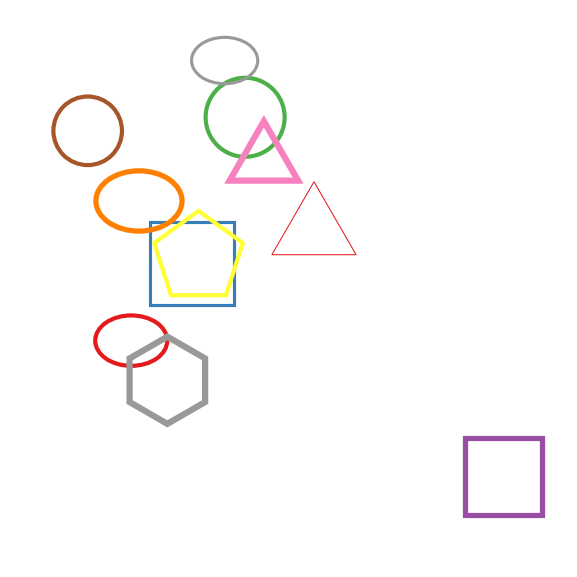[{"shape": "triangle", "thickness": 0.5, "radius": 0.42, "center": [0.544, 0.6]}, {"shape": "oval", "thickness": 2, "radius": 0.31, "center": [0.227, 0.409]}, {"shape": "square", "thickness": 1.5, "radius": 0.36, "center": [0.332, 0.543]}, {"shape": "circle", "thickness": 2, "radius": 0.34, "center": [0.424, 0.796]}, {"shape": "square", "thickness": 2.5, "radius": 0.33, "center": [0.871, 0.174]}, {"shape": "oval", "thickness": 2.5, "radius": 0.37, "center": [0.241, 0.651]}, {"shape": "pentagon", "thickness": 2, "radius": 0.4, "center": [0.344, 0.553]}, {"shape": "circle", "thickness": 2, "radius": 0.3, "center": [0.152, 0.773]}, {"shape": "triangle", "thickness": 3, "radius": 0.34, "center": [0.457, 0.721]}, {"shape": "oval", "thickness": 1.5, "radius": 0.29, "center": [0.389, 0.894]}, {"shape": "hexagon", "thickness": 3, "radius": 0.38, "center": [0.29, 0.341]}]